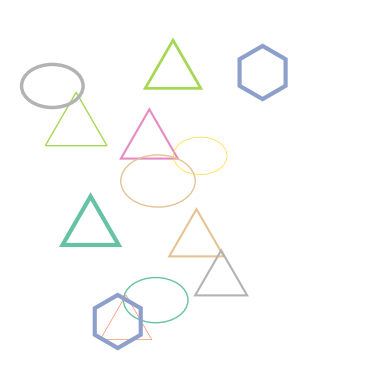[{"shape": "triangle", "thickness": 3, "radius": 0.42, "center": [0.235, 0.406]}, {"shape": "oval", "thickness": 1, "radius": 0.42, "center": [0.405, 0.22]}, {"shape": "triangle", "thickness": 0.5, "radius": 0.39, "center": [0.327, 0.156]}, {"shape": "hexagon", "thickness": 3, "radius": 0.34, "center": [0.306, 0.165]}, {"shape": "hexagon", "thickness": 3, "radius": 0.35, "center": [0.682, 0.812]}, {"shape": "triangle", "thickness": 1.5, "radius": 0.43, "center": [0.388, 0.631]}, {"shape": "triangle", "thickness": 1, "radius": 0.46, "center": [0.198, 0.668]}, {"shape": "triangle", "thickness": 2, "radius": 0.42, "center": [0.449, 0.812]}, {"shape": "oval", "thickness": 0.5, "radius": 0.35, "center": [0.52, 0.595]}, {"shape": "triangle", "thickness": 1.5, "radius": 0.41, "center": [0.51, 0.375]}, {"shape": "oval", "thickness": 1, "radius": 0.48, "center": [0.41, 0.53]}, {"shape": "triangle", "thickness": 1.5, "radius": 0.39, "center": [0.574, 0.272]}, {"shape": "oval", "thickness": 2.5, "radius": 0.4, "center": [0.136, 0.777]}]